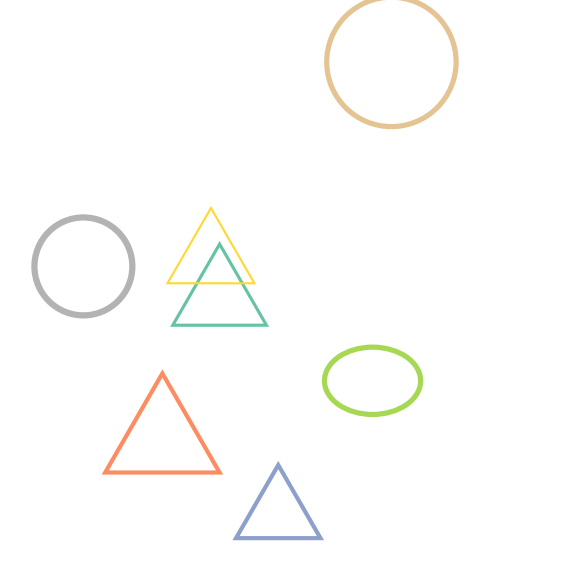[{"shape": "triangle", "thickness": 1.5, "radius": 0.47, "center": [0.38, 0.483]}, {"shape": "triangle", "thickness": 2, "radius": 0.57, "center": [0.281, 0.238]}, {"shape": "triangle", "thickness": 2, "radius": 0.42, "center": [0.482, 0.109]}, {"shape": "oval", "thickness": 2.5, "radius": 0.42, "center": [0.645, 0.34]}, {"shape": "triangle", "thickness": 1, "radius": 0.43, "center": [0.365, 0.552]}, {"shape": "circle", "thickness": 2.5, "radius": 0.56, "center": [0.678, 0.892]}, {"shape": "circle", "thickness": 3, "radius": 0.42, "center": [0.144, 0.538]}]